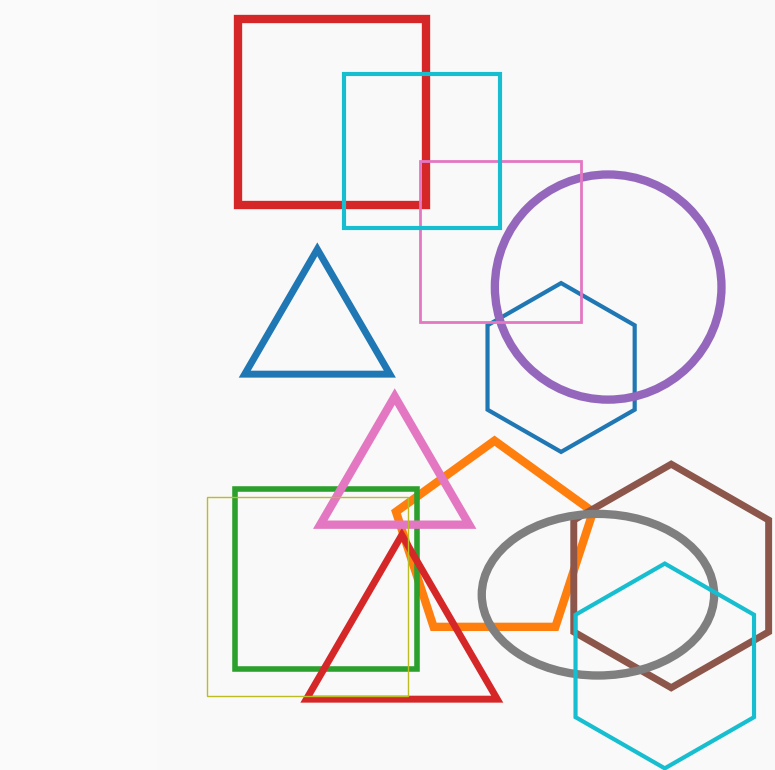[{"shape": "hexagon", "thickness": 1.5, "radius": 0.55, "center": [0.724, 0.523]}, {"shape": "triangle", "thickness": 2.5, "radius": 0.54, "center": [0.409, 0.568]}, {"shape": "pentagon", "thickness": 3, "radius": 0.67, "center": [0.638, 0.294]}, {"shape": "square", "thickness": 2, "radius": 0.59, "center": [0.421, 0.248]}, {"shape": "triangle", "thickness": 2.5, "radius": 0.71, "center": [0.518, 0.163]}, {"shape": "square", "thickness": 3, "radius": 0.6, "center": [0.428, 0.854]}, {"shape": "circle", "thickness": 3, "radius": 0.73, "center": [0.785, 0.627]}, {"shape": "hexagon", "thickness": 2.5, "radius": 0.73, "center": [0.866, 0.252]}, {"shape": "square", "thickness": 1, "radius": 0.52, "center": [0.646, 0.686]}, {"shape": "triangle", "thickness": 3, "radius": 0.55, "center": [0.509, 0.374]}, {"shape": "oval", "thickness": 3, "radius": 0.75, "center": [0.772, 0.228]}, {"shape": "square", "thickness": 0.5, "radius": 0.65, "center": [0.397, 0.225]}, {"shape": "square", "thickness": 1.5, "radius": 0.5, "center": [0.544, 0.804]}, {"shape": "hexagon", "thickness": 1.5, "radius": 0.66, "center": [0.858, 0.135]}]